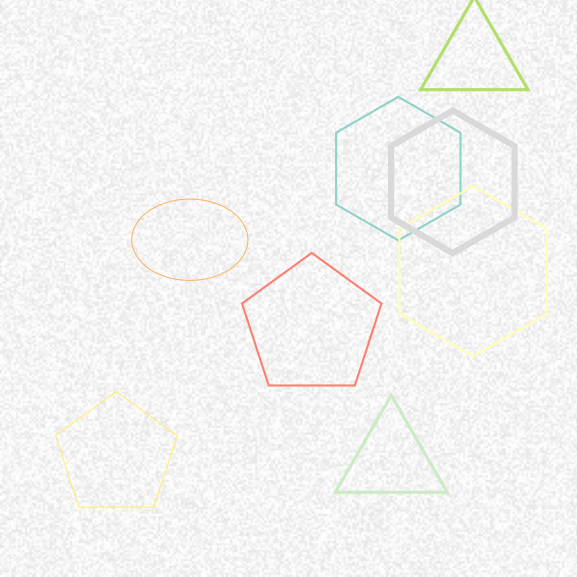[{"shape": "hexagon", "thickness": 1, "radius": 0.62, "center": [0.69, 0.707]}, {"shape": "hexagon", "thickness": 1, "radius": 0.74, "center": [0.819, 0.53]}, {"shape": "pentagon", "thickness": 1, "radius": 0.63, "center": [0.54, 0.434]}, {"shape": "oval", "thickness": 0.5, "radius": 0.5, "center": [0.329, 0.584]}, {"shape": "triangle", "thickness": 1.5, "radius": 0.54, "center": [0.821, 0.897]}, {"shape": "hexagon", "thickness": 3, "radius": 0.62, "center": [0.784, 0.684]}, {"shape": "triangle", "thickness": 1.5, "radius": 0.56, "center": [0.678, 0.203]}, {"shape": "pentagon", "thickness": 0.5, "radius": 0.55, "center": [0.202, 0.211]}]